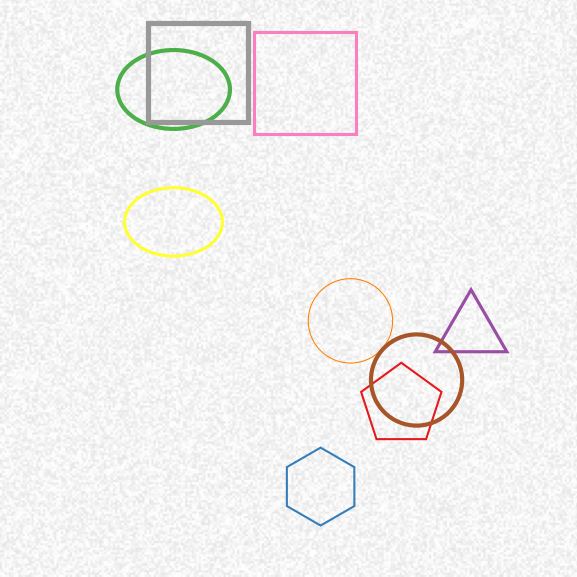[{"shape": "pentagon", "thickness": 1, "radius": 0.37, "center": [0.695, 0.298]}, {"shape": "hexagon", "thickness": 1, "radius": 0.34, "center": [0.555, 0.157]}, {"shape": "oval", "thickness": 2, "radius": 0.49, "center": [0.301, 0.844]}, {"shape": "triangle", "thickness": 1.5, "radius": 0.36, "center": [0.816, 0.426]}, {"shape": "circle", "thickness": 0.5, "radius": 0.37, "center": [0.607, 0.444]}, {"shape": "oval", "thickness": 1.5, "radius": 0.42, "center": [0.3, 0.615]}, {"shape": "circle", "thickness": 2, "radius": 0.39, "center": [0.721, 0.341]}, {"shape": "square", "thickness": 1.5, "radius": 0.44, "center": [0.528, 0.856]}, {"shape": "square", "thickness": 2.5, "radius": 0.43, "center": [0.343, 0.874]}]